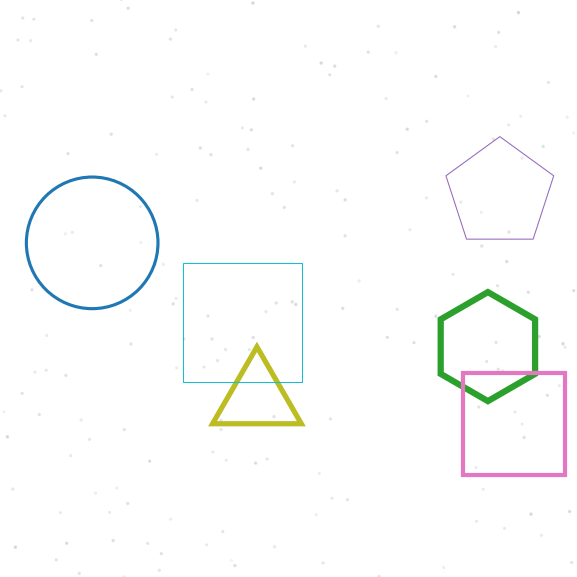[{"shape": "circle", "thickness": 1.5, "radius": 0.57, "center": [0.16, 0.579]}, {"shape": "hexagon", "thickness": 3, "radius": 0.47, "center": [0.845, 0.399]}, {"shape": "pentagon", "thickness": 0.5, "radius": 0.49, "center": [0.865, 0.664]}, {"shape": "square", "thickness": 2, "radius": 0.44, "center": [0.889, 0.265]}, {"shape": "triangle", "thickness": 2.5, "radius": 0.44, "center": [0.445, 0.31]}, {"shape": "square", "thickness": 0.5, "radius": 0.52, "center": [0.42, 0.441]}]